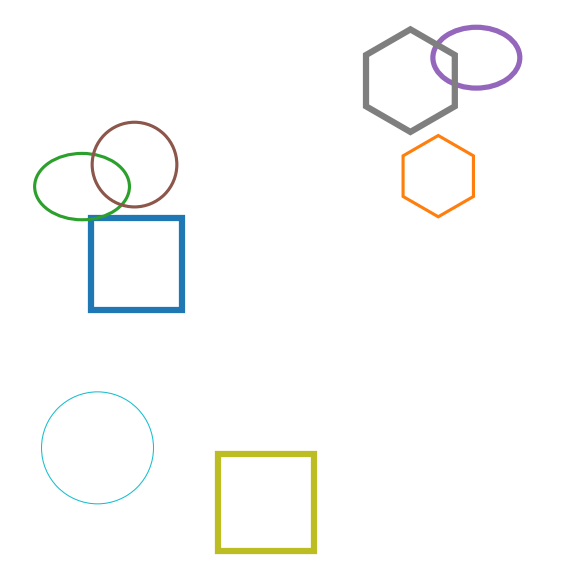[{"shape": "square", "thickness": 3, "radius": 0.4, "center": [0.237, 0.542]}, {"shape": "hexagon", "thickness": 1.5, "radius": 0.35, "center": [0.759, 0.694]}, {"shape": "oval", "thickness": 1.5, "radius": 0.41, "center": [0.142, 0.676]}, {"shape": "oval", "thickness": 2.5, "radius": 0.38, "center": [0.825, 0.899]}, {"shape": "circle", "thickness": 1.5, "radius": 0.37, "center": [0.233, 0.714]}, {"shape": "hexagon", "thickness": 3, "radius": 0.44, "center": [0.711, 0.859]}, {"shape": "square", "thickness": 3, "radius": 0.42, "center": [0.461, 0.129]}, {"shape": "circle", "thickness": 0.5, "radius": 0.48, "center": [0.169, 0.224]}]